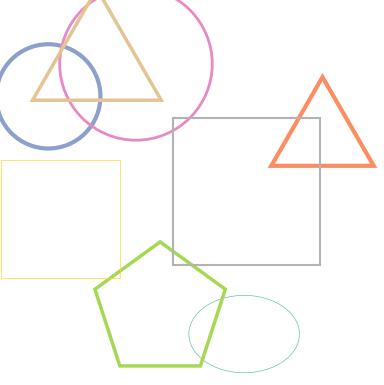[{"shape": "oval", "thickness": 0.5, "radius": 0.72, "center": [0.634, 0.132]}, {"shape": "triangle", "thickness": 3, "radius": 0.77, "center": [0.838, 0.646]}, {"shape": "circle", "thickness": 3, "radius": 0.68, "center": [0.125, 0.75]}, {"shape": "circle", "thickness": 2, "radius": 0.99, "center": [0.353, 0.834]}, {"shape": "pentagon", "thickness": 2.5, "radius": 0.89, "center": [0.416, 0.194]}, {"shape": "square", "thickness": 0.5, "radius": 0.77, "center": [0.157, 0.431]}, {"shape": "triangle", "thickness": 2.5, "radius": 0.96, "center": [0.252, 0.836]}, {"shape": "square", "thickness": 1.5, "radius": 0.95, "center": [0.64, 0.503]}]